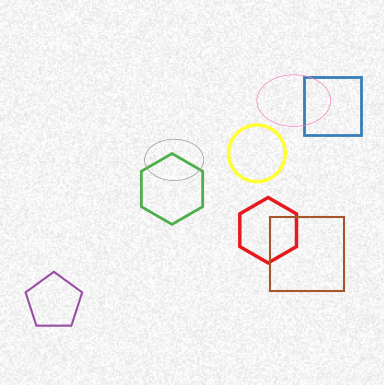[{"shape": "hexagon", "thickness": 2.5, "radius": 0.43, "center": [0.696, 0.402]}, {"shape": "square", "thickness": 2, "radius": 0.37, "center": [0.864, 0.725]}, {"shape": "hexagon", "thickness": 2, "radius": 0.46, "center": [0.447, 0.509]}, {"shape": "pentagon", "thickness": 1.5, "radius": 0.39, "center": [0.14, 0.217]}, {"shape": "circle", "thickness": 2.5, "radius": 0.37, "center": [0.667, 0.602]}, {"shape": "square", "thickness": 1.5, "radius": 0.48, "center": [0.797, 0.341]}, {"shape": "oval", "thickness": 0.5, "radius": 0.48, "center": [0.763, 0.739]}, {"shape": "oval", "thickness": 0.5, "radius": 0.38, "center": [0.452, 0.585]}]